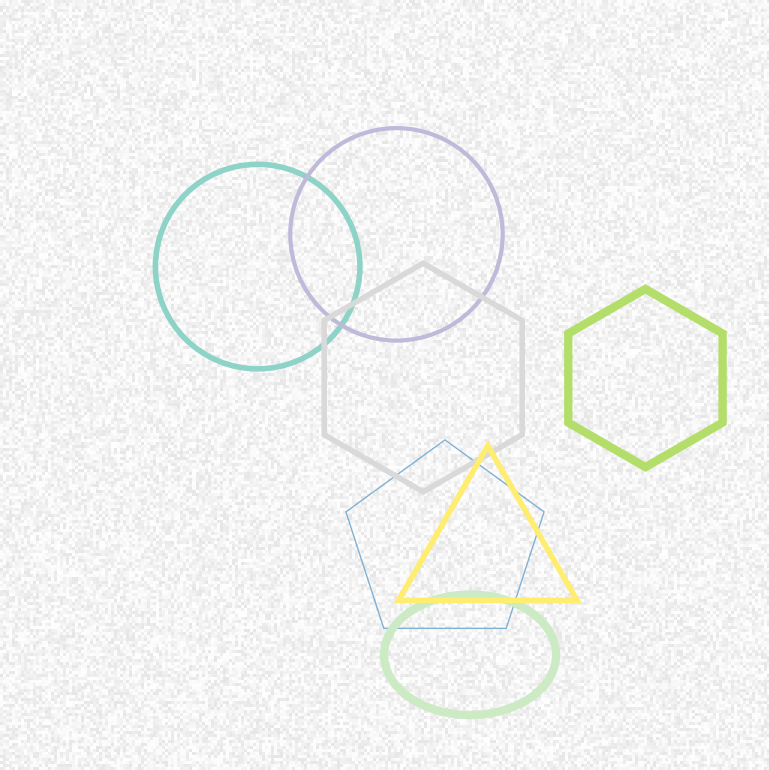[{"shape": "circle", "thickness": 2, "radius": 0.66, "center": [0.335, 0.654]}, {"shape": "circle", "thickness": 1.5, "radius": 0.69, "center": [0.515, 0.696]}, {"shape": "pentagon", "thickness": 0.5, "radius": 0.68, "center": [0.578, 0.293]}, {"shape": "hexagon", "thickness": 3, "radius": 0.58, "center": [0.838, 0.509]}, {"shape": "hexagon", "thickness": 2, "radius": 0.74, "center": [0.55, 0.51]}, {"shape": "oval", "thickness": 3, "radius": 0.56, "center": [0.61, 0.15]}, {"shape": "triangle", "thickness": 2, "radius": 0.67, "center": [0.634, 0.287]}]